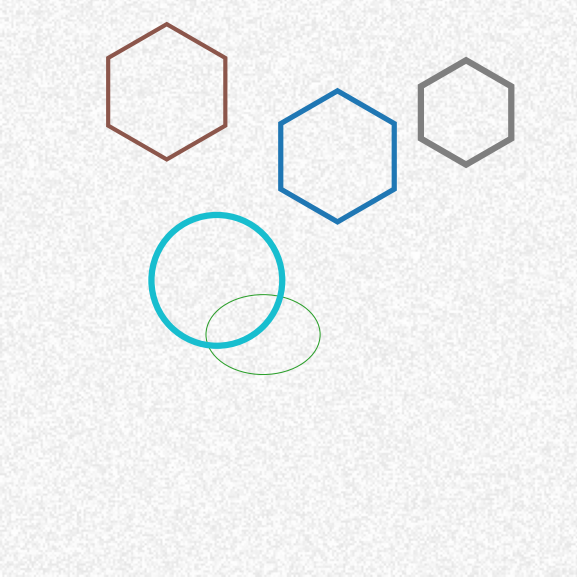[{"shape": "hexagon", "thickness": 2.5, "radius": 0.57, "center": [0.584, 0.728]}, {"shape": "oval", "thickness": 0.5, "radius": 0.49, "center": [0.456, 0.42]}, {"shape": "hexagon", "thickness": 2, "radius": 0.59, "center": [0.289, 0.84]}, {"shape": "hexagon", "thickness": 3, "radius": 0.45, "center": [0.807, 0.804]}, {"shape": "circle", "thickness": 3, "radius": 0.57, "center": [0.375, 0.514]}]